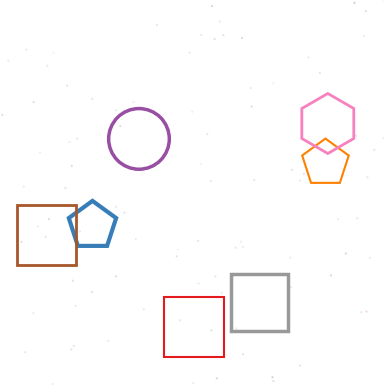[{"shape": "square", "thickness": 1.5, "radius": 0.39, "center": [0.505, 0.151]}, {"shape": "pentagon", "thickness": 3, "radius": 0.32, "center": [0.24, 0.414]}, {"shape": "circle", "thickness": 2.5, "radius": 0.39, "center": [0.361, 0.639]}, {"shape": "pentagon", "thickness": 1.5, "radius": 0.32, "center": [0.845, 0.576]}, {"shape": "square", "thickness": 2, "radius": 0.39, "center": [0.121, 0.39]}, {"shape": "hexagon", "thickness": 2, "radius": 0.39, "center": [0.851, 0.679]}, {"shape": "square", "thickness": 2.5, "radius": 0.37, "center": [0.674, 0.214]}]